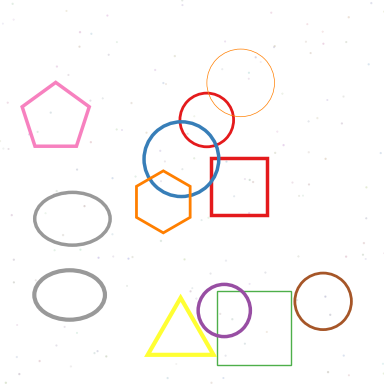[{"shape": "circle", "thickness": 2, "radius": 0.35, "center": [0.537, 0.688]}, {"shape": "square", "thickness": 2.5, "radius": 0.37, "center": [0.621, 0.515]}, {"shape": "circle", "thickness": 2.5, "radius": 0.49, "center": [0.471, 0.587]}, {"shape": "square", "thickness": 1, "radius": 0.48, "center": [0.66, 0.149]}, {"shape": "circle", "thickness": 2.5, "radius": 0.34, "center": [0.582, 0.194]}, {"shape": "circle", "thickness": 0.5, "radius": 0.44, "center": [0.625, 0.785]}, {"shape": "hexagon", "thickness": 2, "radius": 0.4, "center": [0.424, 0.476]}, {"shape": "triangle", "thickness": 3, "radius": 0.49, "center": [0.469, 0.128]}, {"shape": "circle", "thickness": 2, "radius": 0.37, "center": [0.839, 0.217]}, {"shape": "pentagon", "thickness": 2.5, "radius": 0.46, "center": [0.145, 0.694]}, {"shape": "oval", "thickness": 2.5, "radius": 0.49, "center": [0.188, 0.432]}, {"shape": "oval", "thickness": 3, "radius": 0.46, "center": [0.181, 0.234]}]